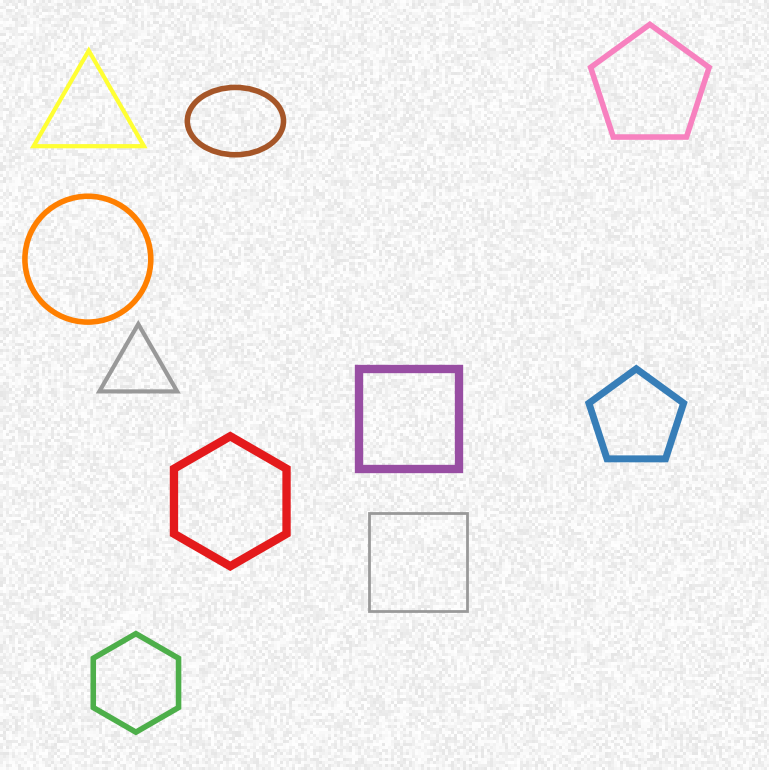[{"shape": "hexagon", "thickness": 3, "radius": 0.42, "center": [0.299, 0.349]}, {"shape": "pentagon", "thickness": 2.5, "radius": 0.32, "center": [0.826, 0.456]}, {"shape": "hexagon", "thickness": 2, "radius": 0.32, "center": [0.176, 0.113]}, {"shape": "square", "thickness": 3, "radius": 0.33, "center": [0.531, 0.456]}, {"shape": "circle", "thickness": 2, "radius": 0.41, "center": [0.114, 0.663]}, {"shape": "triangle", "thickness": 1.5, "radius": 0.41, "center": [0.115, 0.852]}, {"shape": "oval", "thickness": 2, "radius": 0.31, "center": [0.306, 0.843]}, {"shape": "pentagon", "thickness": 2, "radius": 0.4, "center": [0.844, 0.887]}, {"shape": "triangle", "thickness": 1.5, "radius": 0.29, "center": [0.18, 0.521]}, {"shape": "square", "thickness": 1, "radius": 0.32, "center": [0.543, 0.27]}]